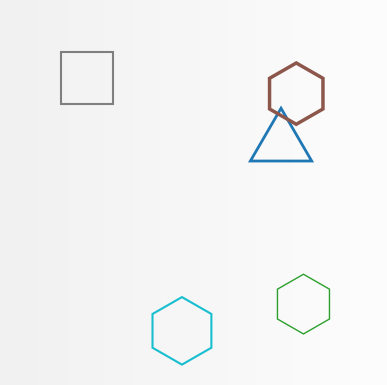[{"shape": "triangle", "thickness": 2, "radius": 0.46, "center": [0.725, 0.627]}, {"shape": "hexagon", "thickness": 1, "radius": 0.39, "center": [0.783, 0.21]}, {"shape": "hexagon", "thickness": 2.5, "radius": 0.4, "center": [0.765, 0.757]}, {"shape": "square", "thickness": 1.5, "radius": 0.33, "center": [0.225, 0.797]}, {"shape": "hexagon", "thickness": 1.5, "radius": 0.44, "center": [0.47, 0.141]}]